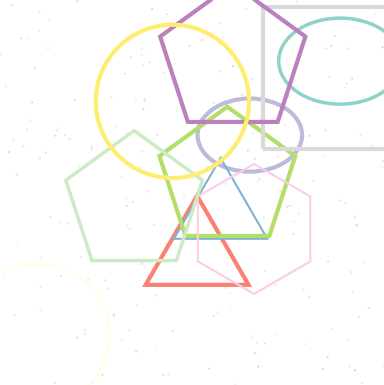[{"shape": "oval", "thickness": 2.5, "radius": 0.8, "center": [0.884, 0.841]}, {"shape": "circle", "thickness": 0.5, "radius": 0.92, "center": [0.101, 0.13]}, {"shape": "oval", "thickness": 3, "radius": 0.68, "center": [0.649, 0.649]}, {"shape": "triangle", "thickness": 3, "radius": 0.77, "center": [0.512, 0.337]}, {"shape": "triangle", "thickness": 1.5, "radius": 0.7, "center": [0.573, 0.45]}, {"shape": "pentagon", "thickness": 3, "radius": 0.93, "center": [0.591, 0.537]}, {"shape": "hexagon", "thickness": 1.5, "radius": 0.84, "center": [0.66, 0.405]}, {"shape": "square", "thickness": 3, "radius": 0.92, "center": [0.869, 0.798]}, {"shape": "pentagon", "thickness": 3, "radius": 0.99, "center": [0.605, 0.844]}, {"shape": "pentagon", "thickness": 2.5, "radius": 0.93, "center": [0.348, 0.474]}, {"shape": "circle", "thickness": 3, "radius": 1.0, "center": [0.448, 0.737]}]